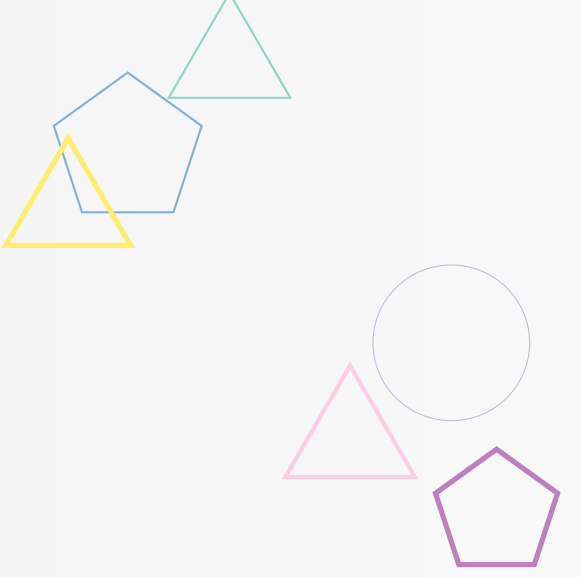[{"shape": "triangle", "thickness": 1, "radius": 0.6, "center": [0.395, 0.89]}, {"shape": "circle", "thickness": 0.5, "radius": 0.67, "center": [0.776, 0.406]}, {"shape": "pentagon", "thickness": 1, "radius": 0.67, "center": [0.22, 0.74]}, {"shape": "triangle", "thickness": 2, "radius": 0.64, "center": [0.602, 0.237]}, {"shape": "pentagon", "thickness": 2.5, "radius": 0.55, "center": [0.854, 0.111]}, {"shape": "triangle", "thickness": 2.5, "radius": 0.62, "center": [0.117, 0.636]}]